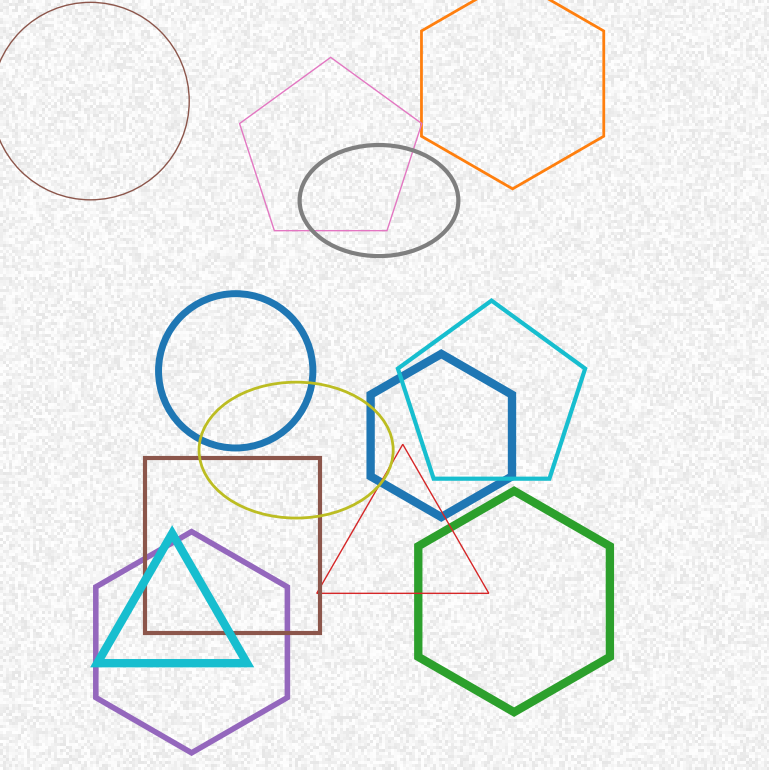[{"shape": "hexagon", "thickness": 3, "radius": 0.53, "center": [0.573, 0.434]}, {"shape": "circle", "thickness": 2.5, "radius": 0.5, "center": [0.306, 0.518]}, {"shape": "hexagon", "thickness": 1, "radius": 0.68, "center": [0.666, 0.891]}, {"shape": "hexagon", "thickness": 3, "radius": 0.72, "center": [0.668, 0.219]}, {"shape": "triangle", "thickness": 0.5, "radius": 0.65, "center": [0.523, 0.294]}, {"shape": "hexagon", "thickness": 2, "radius": 0.72, "center": [0.249, 0.166]}, {"shape": "square", "thickness": 1.5, "radius": 0.57, "center": [0.302, 0.292]}, {"shape": "circle", "thickness": 0.5, "radius": 0.64, "center": [0.117, 0.869]}, {"shape": "pentagon", "thickness": 0.5, "radius": 0.62, "center": [0.429, 0.801]}, {"shape": "oval", "thickness": 1.5, "radius": 0.52, "center": [0.492, 0.74]}, {"shape": "oval", "thickness": 1, "radius": 0.63, "center": [0.385, 0.415]}, {"shape": "pentagon", "thickness": 1.5, "radius": 0.64, "center": [0.638, 0.482]}, {"shape": "triangle", "thickness": 3, "radius": 0.56, "center": [0.224, 0.195]}]